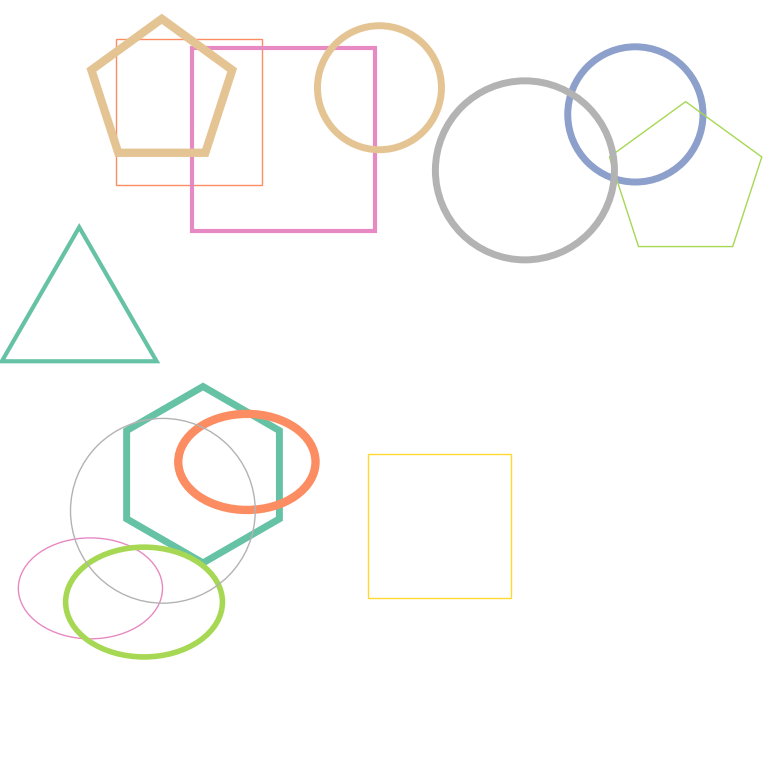[{"shape": "triangle", "thickness": 1.5, "radius": 0.58, "center": [0.103, 0.589]}, {"shape": "hexagon", "thickness": 2.5, "radius": 0.57, "center": [0.264, 0.383]}, {"shape": "square", "thickness": 0.5, "radius": 0.47, "center": [0.245, 0.855]}, {"shape": "oval", "thickness": 3, "radius": 0.45, "center": [0.321, 0.4]}, {"shape": "circle", "thickness": 2.5, "radius": 0.44, "center": [0.825, 0.851]}, {"shape": "oval", "thickness": 0.5, "radius": 0.47, "center": [0.117, 0.236]}, {"shape": "square", "thickness": 1.5, "radius": 0.59, "center": [0.368, 0.819]}, {"shape": "pentagon", "thickness": 0.5, "radius": 0.52, "center": [0.89, 0.764]}, {"shape": "oval", "thickness": 2, "radius": 0.51, "center": [0.187, 0.218]}, {"shape": "square", "thickness": 0.5, "radius": 0.47, "center": [0.571, 0.317]}, {"shape": "circle", "thickness": 2.5, "radius": 0.4, "center": [0.493, 0.886]}, {"shape": "pentagon", "thickness": 3, "radius": 0.48, "center": [0.21, 0.879]}, {"shape": "circle", "thickness": 2.5, "radius": 0.58, "center": [0.682, 0.779]}, {"shape": "circle", "thickness": 0.5, "radius": 0.6, "center": [0.212, 0.337]}]